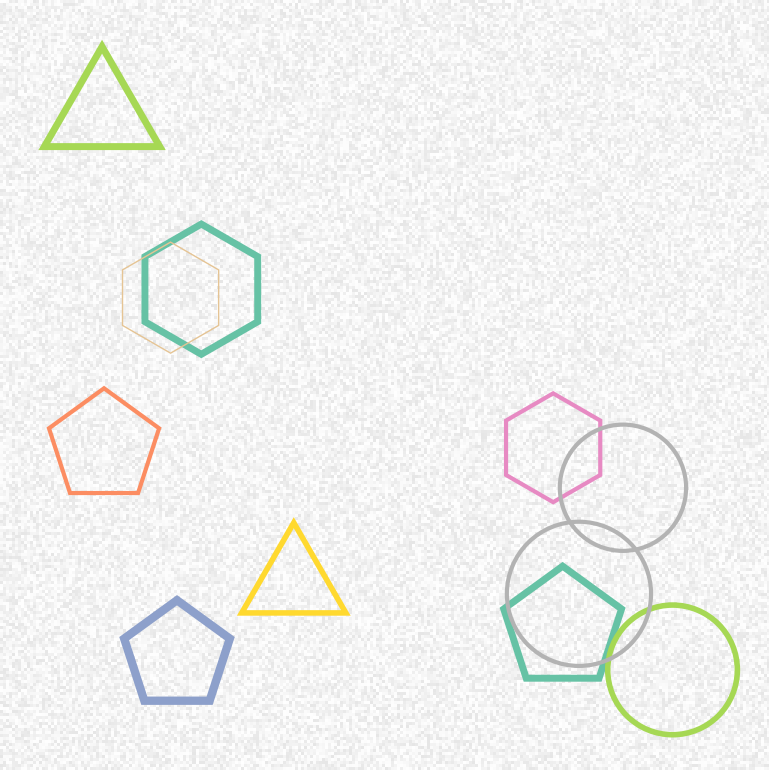[{"shape": "pentagon", "thickness": 2.5, "radius": 0.4, "center": [0.731, 0.184]}, {"shape": "hexagon", "thickness": 2.5, "radius": 0.42, "center": [0.261, 0.624]}, {"shape": "pentagon", "thickness": 1.5, "radius": 0.38, "center": [0.135, 0.421]}, {"shape": "pentagon", "thickness": 3, "radius": 0.36, "center": [0.23, 0.148]}, {"shape": "hexagon", "thickness": 1.5, "radius": 0.35, "center": [0.718, 0.418]}, {"shape": "triangle", "thickness": 2.5, "radius": 0.43, "center": [0.133, 0.853]}, {"shape": "circle", "thickness": 2, "radius": 0.42, "center": [0.873, 0.13]}, {"shape": "triangle", "thickness": 2, "radius": 0.39, "center": [0.382, 0.243]}, {"shape": "hexagon", "thickness": 0.5, "radius": 0.36, "center": [0.222, 0.613]}, {"shape": "circle", "thickness": 1.5, "radius": 0.41, "center": [0.809, 0.367]}, {"shape": "circle", "thickness": 1.5, "radius": 0.47, "center": [0.752, 0.229]}]